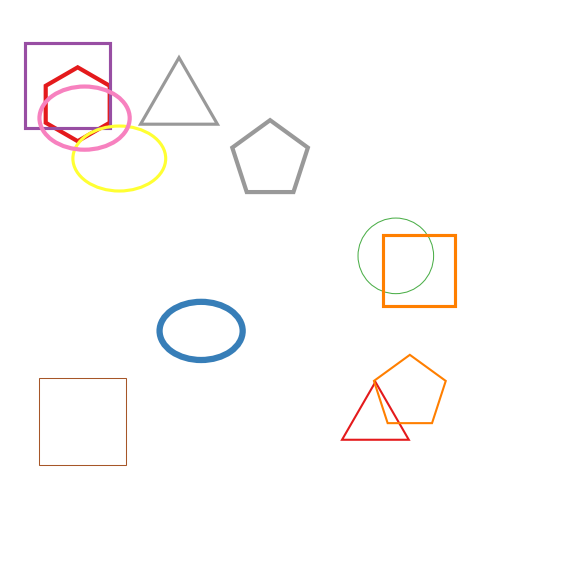[{"shape": "triangle", "thickness": 1, "radius": 0.33, "center": [0.65, 0.271]}, {"shape": "hexagon", "thickness": 2, "radius": 0.32, "center": [0.135, 0.819]}, {"shape": "oval", "thickness": 3, "radius": 0.36, "center": [0.348, 0.426]}, {"shape": "circle", "thickness": 0.5, "radius": 0.33, "center": [0.685, 0.556]}, {"shape": "square", "thickness": 1.5, "radius": 0.37, "center": [0.117, 0.852]}, {"shape": "pentagon", "thickness": 1, "radius": 0.33, "center": [0.71, 0.319]}, {"shape": "square", "thickness": 1.5, "radius": 0.31, "center": [0.725, 0.531]}, {"shape": "oval", "thickness": 1.5, "radius": 0.4, "center": [0.207, 0.725]}, {"shape": "square", "thickness": 0.5, "radius": 0.38, "center": [0.143, 0.269]}, {"shape": "oval", "thickness": 2, "radius": 0.39, "center": [0.146, 0.795]}, {"shape": "pentagon", "thickness": 2, "radius": 0.34, "center": [0.468, 0.722]}, {"shape": "triangle", "thickness": 1.5, "radius": 0.38, "center": [0.31, 0.822]}]